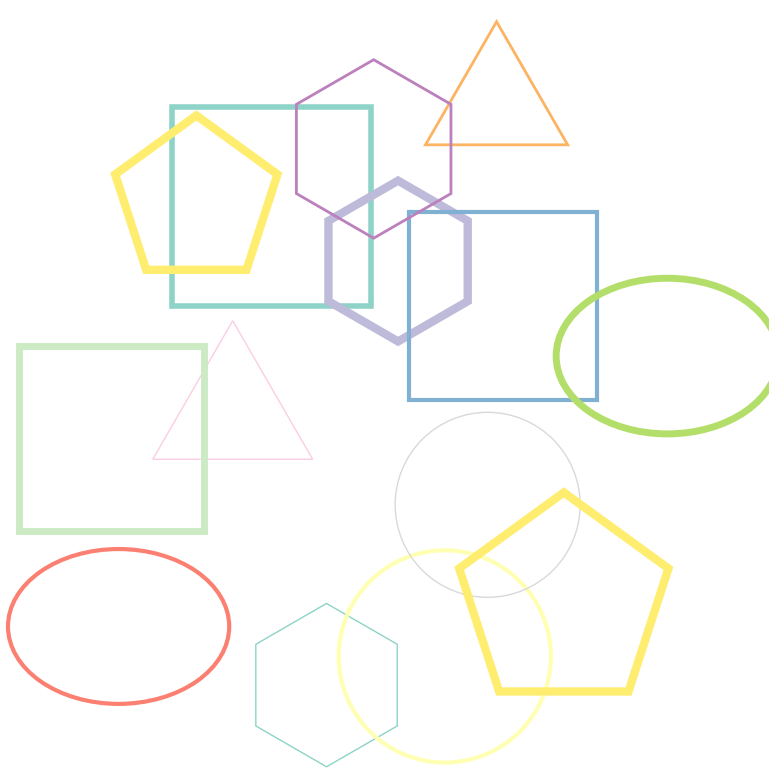[{"shape": "square", "thickness": 2, "radius": 0.65, "center": [0.352, 0.731]}, {"shape": "hexagon", "thickness": 0.5, "radius": 0.53, "center": [0.424, 0.11]}, {"shape": "circle", "thickness": 1.5, "radius": 0.69, "center": [0.578, 0.147]}, {"shape": "hexagon", "thickness": 3, "radius": 0.52, "center": [0.517, 0.661]}, {"shape": "oval", "thickness": 1.5, "radius": 0.72, "center": [0.154, 0.186]}, {"shape": "square", "thickness": 1.5, "radius": 0.61, "center": [0.654, 0.603]}, {"shape": "triangle", "thickness": 1, "radius": 0.53, "center": [0.645, 0.865]}, {"shape": "oval", "thickness": 2.5, "radius": 0.72, "center": [0.867, 0.538]}, {"shape": "triangle", "thickness": 0.5, "radius": 0.6, "center": [0.302, 0.463]}, {"shape": "circle", "thickness": 0.5, "radius": 0.6, "center": [0.633, 0.344]}, {"shape": "hexagon", "thickness": 1, "radius": 0.58, "center": [0.485, 0.807]}, {"shape": "square", "thickness": 2.5, "radius": 0.6, "center": [0.145, 0.431]}, {"shape": "pentagon", "thickness": 3, "radius": 0.71, "center": [0.732, 0.218]}, {"shape": "pentagon", "thickness": 3, "radius": 0.55, "center": [0.255, 0.739]}]